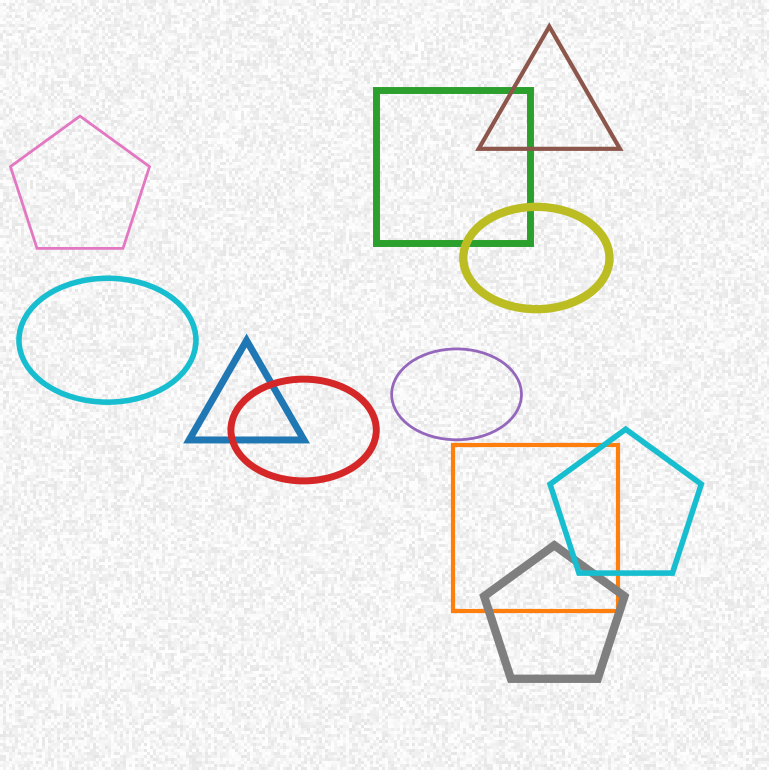[{"shape": "triangle", "thickness": 2.5, "radius": 0.43, "center": [0.32, 0.472]}, {"shape": "square", "thickness": 1.5, "radius": 0.54, "center": [0.695, 0.315]}, {"shape": "square", "thickness": 2.5, "radius": 0.5, "center": [0.588, 0.784]}, {"shape": "oval", "thickness": 2.5, "radius": 0.47, "center": [0.394, 0.442]}, {"shape": "oval", "thickness": 1, "radius": 0.42, "center": [0.593, 0.488]}, {"shape": "triangle", "thickness": 1.5, "radius": 0.53, "center": [0.713, 0.86]}, {"shape": "pentagon", "thickness": 1, "radius": 0.47, "center": [0.104, 0.754]}, {"shape": "pentagon", "thickness": 3, "radius": 0.48, "center": [0.72, 0.196]}, {"shape": "oval", "thickness": 3, "radius": 0.47, "center": [0.697, 0.665]}, {"shape": "oval", "thickness": 2, "radius": 0.57, "center": [0.14, 0.558]}, {"shape": "pentagon", "thickness": 2, "radius": 0.52, "center": [0.813, 0.339]}]